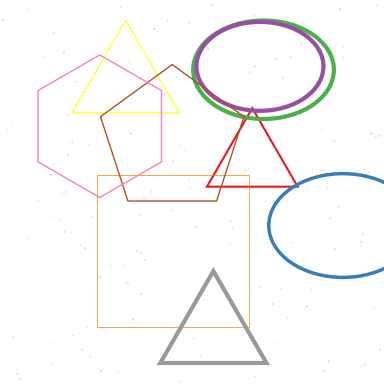[{"shape": "triangle", "thickness": 1.5, "radius": 0.68, "center": [0.655, 0.583]}, {"shape": "oval", "thickness": 2.5, "radius": 0.96, "center": [0.891, 0.414]}, {"shape": "oval", "thickness": 3, "radius": 0.91, "center": [0.685, 0.819]}, {"shape": "oval", "thickness": 3, "radius": 0.82, "center": [0.675, 0.828]}, {"shape": "square", "thickness": 0.5, "radius": 0.99, "center": [0.449, 0.349]}, {"shape": "triangle", "thickness": 1, "radius": 0.8, "center": [0.326, 0.787]}, {"shape": "pentagon", "thickness": 1, "radius": 0.98, "center": [0.447, 0.636]}, {"shape": "hexagon", "thickness": 1, "radius": 0.93, "center": [0.259, 0.672]}, {"shape": "triangle", "thickness": 3, "radius": 0.8, "center": [0.554, 0.137]}]